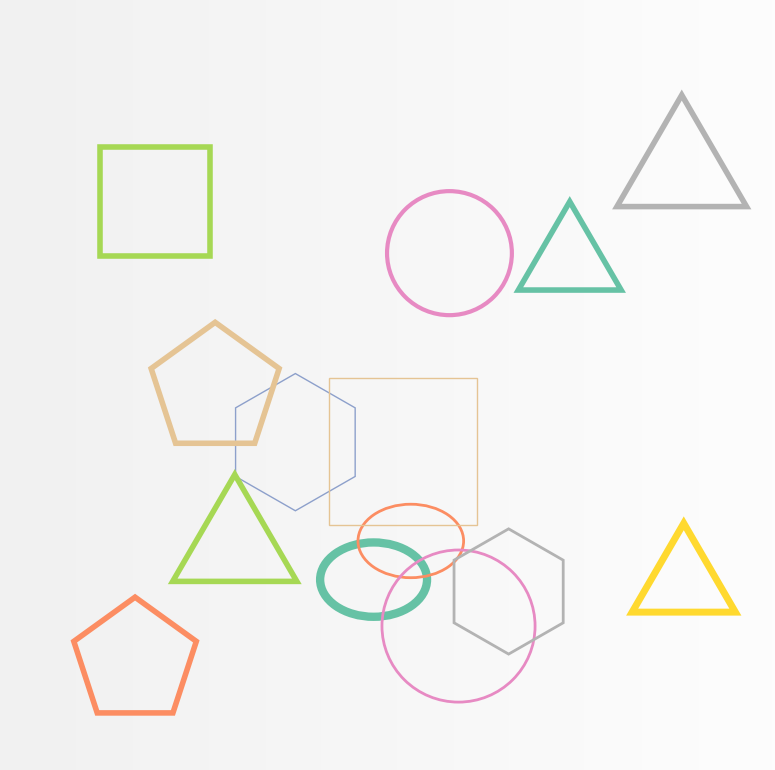[{"shape": "oval", "thickness": 3, "radius": 0.34, "center": [0.482, 0.247]}, {"shape": "triangle", "thickness": 2, "radius": 0.38, "center": [0.735, 0.662]}, {"shape": "pentagon", "thickness": 2, "radius": 0.42, "center": [0.174, 0.141]}, {"shape": "oval", "thickness": 1, "radius": 0.34, "center": [0.53, 0.297]}, {"shape": "hexagon", "thickness": 0.5, "radius": 0.45, "center": [0.381, 0.426]}, {"shape": "circle", "thickness": 1.5, "radius": 0.4, "center": [0.58, 0.671]}, {"shape": "circle", "thickness": 1, "radius": 0.49, "center": [0.592, 0.187]}, {"shape": "triangle", "thickness": 2, "radius": 0.46, "center": [0.303, 0.291]}, {"shape": "square", "thickness": 2, "radius": 0.35, "center": [0.2, 0.738]}, {"shape": "triangle", "thickness": 2.5, "radius": 0.38, "center": [0.882, 0.243]}, {"shape": "pentagon", "thickness": 2, "radius": 0.43, "center": [0.278, 0.495]}, {"shape": "square", "thickness": 0.5, "radius": 0.48, "center": [0.52, 0.414]}, {"shape": "hexagon", "thickness": 1, "radius": 0.41, "center": [0.656, 0.232]}, {"shape": "triangle", "thickness": 2, "radius": 0.48, "center": [0.88, 0.78]}]